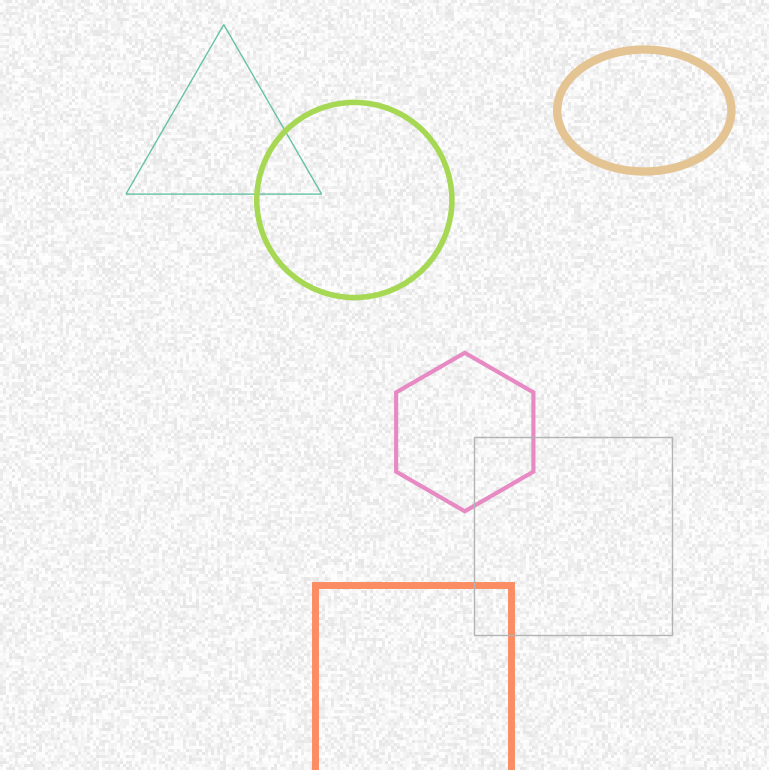[{"shape": "triangle", "thickness": 0.5, "radius": 0.73, "center": [0.291, 0.821]}, {"shape": "square", "thickness": 2.5, "radius": 0.64, "center": [0.537, 0.113]}, {"shape": "hexagon", "thickness": 1.5, "radius": 0.51, "center": [0.604, 0.439]}, {"shape": "circle", "thickness": 2, "radius": 0.63, "center": [0.46, 0.74]}, {"shape": "oval", "thickness": 3, "radius": 0.57, "center": [0.837, 0.856]}, {"shape": "square", "thickness": 0.5, "radius": 0.64, "center": [0.744, 0.304]}]